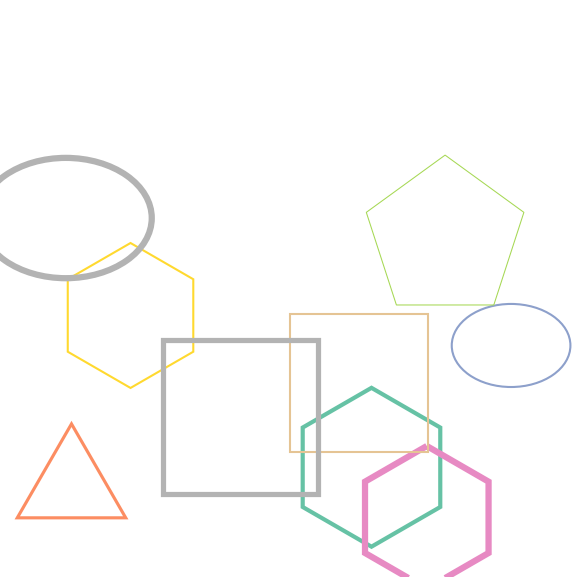[{"shape": "hexagon", "thickness": 2, "radius": 0.69, "center": [0.643, 0.19]}, {"shape": "triangle", "thickness": 1.5, "radius": 0.54, "center": [0.124, 0.157]}, {"shape": "oval", "thickness": 1, "radius": 0.51, "center": [0.885, 0.401]}, {"shape": "hexagon", "thickness": 3, "radius": 0.62, "center": [0.739, 0.103]}, {"shape": "pentagon", "thickness": 0.5, "radius": 0.72, "center": [0.771, 0.587]}, {"shape": "hexagon", "thickness": 1, "radius": 0.63, "center": [0.226, 0.453]}, {"shape": "square", "thickness": 1, "radius": 0.6, "center": [0.622, 0.336]}, {"shape": "oval", "thickness": 3, "radius": 0.74, "center": [0.114, 0.622]}, {"shape": "square", "thickness": 2.5, "radius": 0.67, "center": [0.416, 0.277]}]